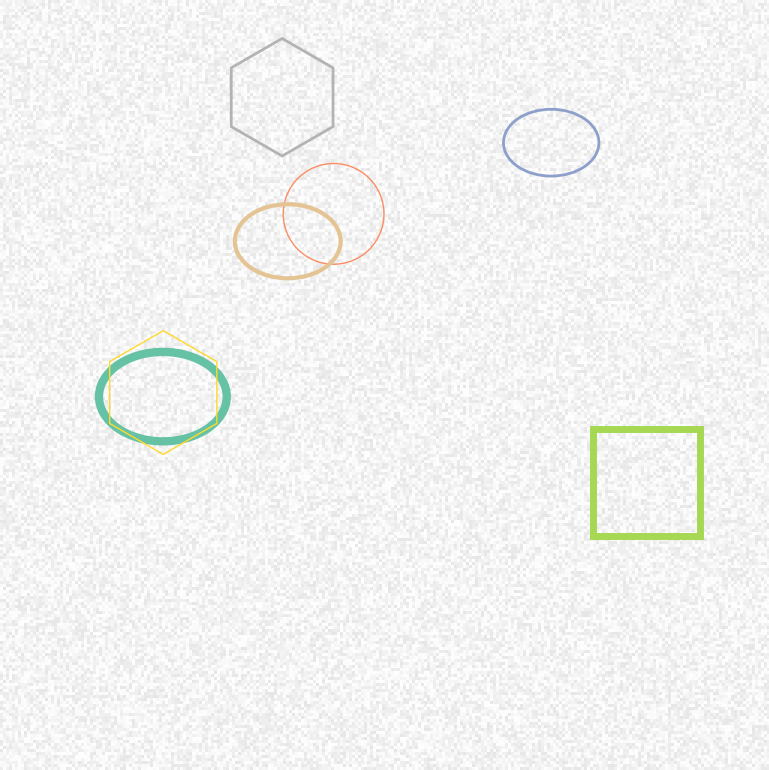[{"shape": "oval", "thickness": 3, "radius": 0.41, "center": [0.212, 0.485]}, {"shape": "circle", "thickness": 0.5, "radius": 0.33, "center": [0.433, 0.722]}, {"shape": "oval", "thickness": 1, "radius": 0.31, "center": [0.716, 0.815]}, {"shape": "square", "thickness": 2.5, "radius": 0.35, "center": [0.839, 0.374]}, {"shape": "hexagon", "thickness": 0.5, "radius": 0.4, "center": [0.212, 0.49]}, {"shape": "oval", "thickness": 1.5, "radius": 0.34, "center": [0.374, 0.687]}, {"shape": "hexagon", "thickness": 1, "radius": 0.38, "center": [0.366, 0.874]}]